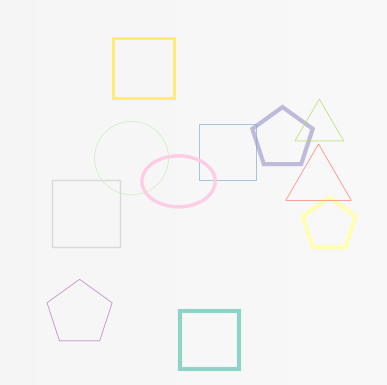[{"shape": "square", "thickness": 3, "radius": 0.38, "center": [0.54, 0.117]}, {"shape": "pentagon", "thickness": 3, "radius": 0.36, "center": [0.85, 0.416]}, {"shape": "pentagon", "thickness": 3, "radius": 0.41, "center": [0.729, 0.64]}, {"shape": "triangle", "thickness": 0.5, "radius": 0.49, "center": [0.822, 0.528]}, {"shape": "square", "thickness": 0.5, "radius": 0.36, "center": [0.587, 0.606]}, {"shape": "triangle", "thickness": 0.5, "radius": 0.36, "center": [0.824, 0.67]}, {"shape": "oval", "thickness": 2.5, "radius": 0.47, "center": [0.461, 0.529]}, {"shape": "square", "thickness": 1, "radius": 0.44, "center": [0.222, 0.445]}, {"shape": "pentagon", "thickness": 0.5, "radius": 0.44, "center": [0.205, 0.186]}, {"shape": "circle", "thickness": 0.5, "radius": 0.48, "center": [0.34, 0.589]}, {"shape": "square", "thickness": 2, "radius": 0.39, "center": [0.371, 0.824]}]